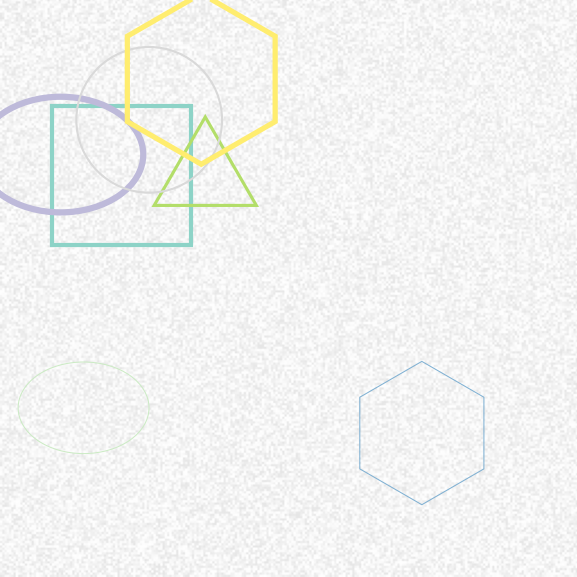[{"shape": "square", "thickness": 2, "radius": 0.6, "center": [0.21, 0.695]}, {"shape": "oval", "thickness": 3, "radius": 0.72, "center": [0.105, 0.731]}, {"shape": "hexagon", "thickness": 0.5, "radius": 0.62, "center": [0.73, 0.249]}, {"shape": "triangle", "thickness": 1.5, "radius": 0.51, "center": [0.355, 0.694]}, {"shape": "circle", "thickness": 1, "radius": 0.63, "center": [0.258, 0.792]}, {"shape": "oval", "thickness": 0.5, "radius": 0.57, "center": [0.145, 0.293]}, {"shape": "hexagon", "thickness": 2.5, "radius": 0.74, "center": [0.348, 0.863]}]